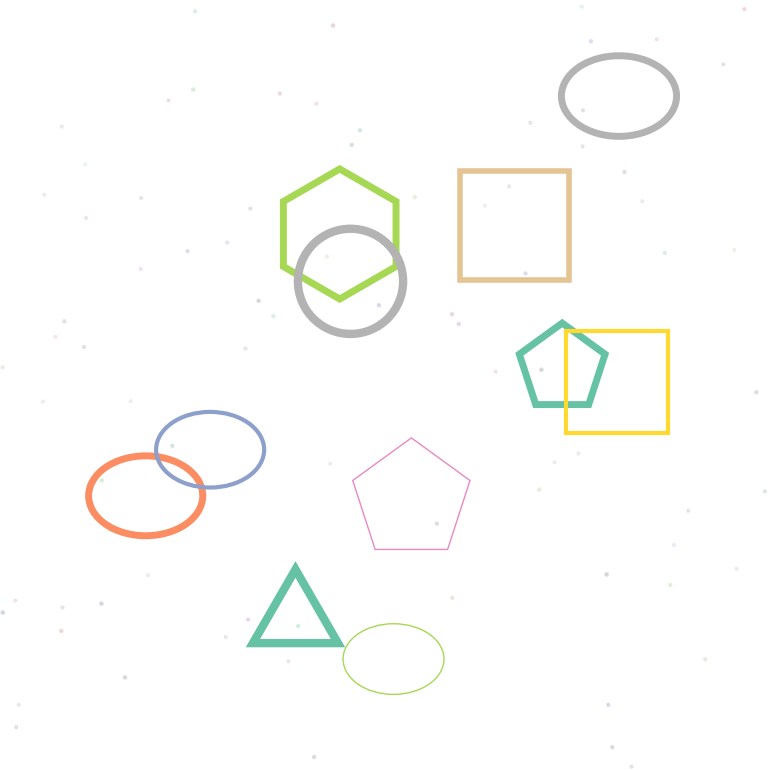[{"shape": "pentagon", "thickness": 2.5, "radius": 0.29, "center": [0.73, 0.522]}, {"shape": "triangle", "thickness": 3, "radius": 0.32, "center": [0.384, 0.197]}, {"shape": "oval", "thickness": 2.5, "radius": 0.37, "center": [0.189, 0.356]}, {"shape": "oval", "thickness": 1.5, "radius": 0.35, "center": [0.273, 0.416]}, {"shape": "pentagon", "thickness": 0.5, "radius": 0.4, "center": [0.534, 0.351]}, {"shape": "oval", "thickness": 0.5, "radius": 0.33, "center": [0.511, 0.144]}, {"shape": "hexagon", "thickness": 2.5, "radius": 0.42, "center": [0.441, 0.696]}, {"shape": "square", "thickness": 1.5, "radius": 0.33, "center": [0.801, 0.504]}, {"shape": "square", "thickness": 2, "radius": 0.35, "center": [0.668, 0.707]}, {"shape": "circle", "thickness": 3, "radius": 0.34, "center": [0.455, 0.635]}, {"shape": "oval", "thickness": 2.5, "radius": 0.37, "center": [0.804, 0.875]}]